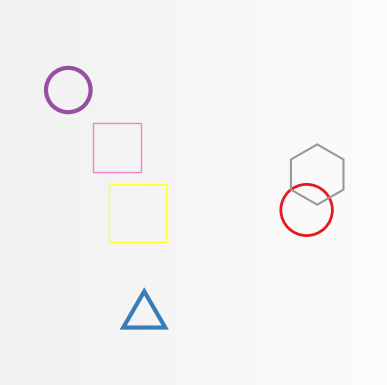[{"shape": "circle", "thickness": 2, "radius": 0.33, "center": [0.791, 0.455]}, {"shape": "triangle", "thickness": 3, "radius": 0.31, "center": [0.372, 0.181]}, {"shape": "circle", "thickness": 3, "radius": 0.29, "center": [0.176, 0.766]}, {"shape": "square", "thickness": 1, "radius": 0.37, "center": [0.354, 0.447]}, {"shape": "square", "thickness": 1, "radius": 0.32, "center": [0.302, 0.617]}, {"shape": "hexagon", "thickness": 1.5, "radius": 0.39, "center": [0.819, 0.547]}]